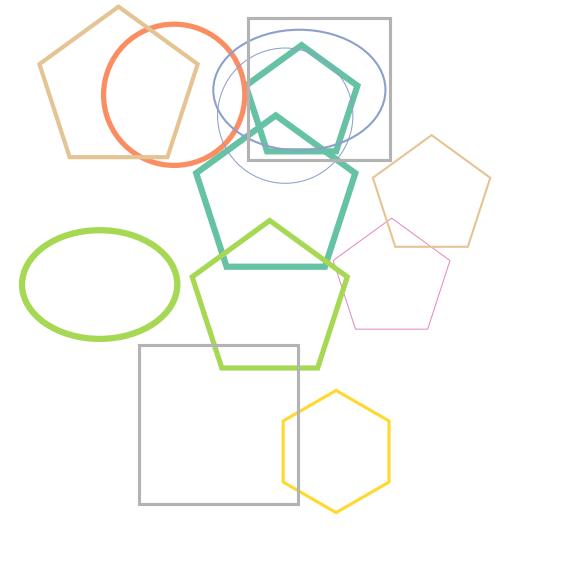[{"shape": "pentagon", "thickness": 3, "radius": 0.72, "center": [0.477, 0.654]}, {"shape": "pentagon", "thickness": 3, "radius": 0.51, "center": [0.522, 0.819]}, {"shape": "circle", "thickness": 2.5, "radius": 0.61, "center": [0.302, 0.835]}, {"shape": "oval", "thickness": 1, "radius": 0.75, "center": [0.518, 0.843]}, {"shape": "circle", "thickness": 0.5, "radius": 0.59, "center": [0.494, 0.799]}, {"shape": "pentagon", "thickness": 0.5, "radius": 0.53, "center": [0.678, 0.515]}, {"shape": "oval", "thickness": 3, "radius": 0.67, "center": [0.173, 0.506]}, {"shape": "pentagon", "thickness": 2.5, "radius": 0.71, "center": [0.467, 0.476]}, {"shape": "hexagon", "thickness": 1.5, "radius": 0.53, "center": [0.582, 0.217]}, {"shape": "pentagon", "thickness": 1, "radius": 0.53, "center": [0.747, 0.658]}, {"shape": "pentagon", "thickness": 2, "radius": 0.72, "center": [0.205, 0.844]}, {"shape": "square", "thickness": 1.5, "radius": 0.62, "center": [0.553, 0.845]}, {"shape": "square", "thickness": 1.5, "radius": 0.69, "center": [0.379, 0.265]}]